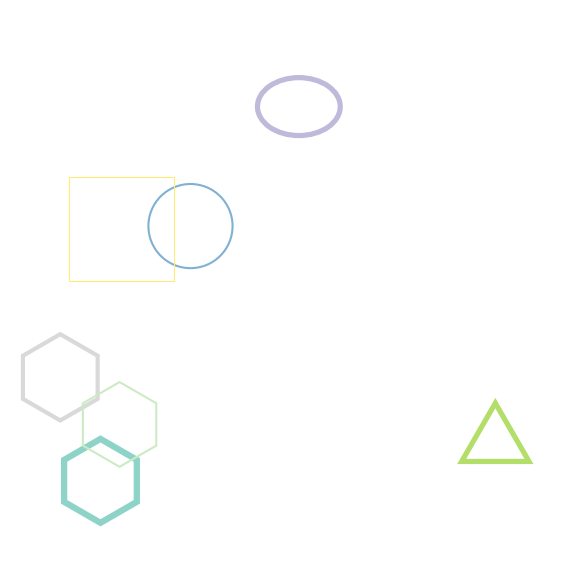[{"shape": "hexagon", "thickness": 3, "radius": 0.36, "center": [0.174, 0.166]}, {"shape": "oval", "thickness": 2.5, "radius": 0.36, "center": [0.517, 0.815]}, {"shape": "circle", "thickness": 1, "radius": 0.36, "center": [0.33, 0.608]}, {"shape": "triangle", "thickness": 2.5, "radius": 0.34, "center": [0.858, 0.234]}, {"shape": "hexagon", "thickness": 2, "radius": 0.37, "center": [0.104, 0.346]}, {"shape": "hexagon", "thickness": 1, "radius": 0.37, "center": [0.207, 0.264]}, {"shape": "square", "thickness": 0.5, "radius": 0.45, "center": [0.21, 0.602]}]